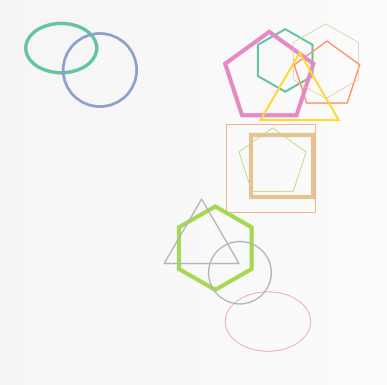[{"shape": "hexagon", "thickness": 1.5, "radius": 0.41, "center": [0.736, 0.843]}, {"shape": "oval", "thickness": 2.5, "radius": 0.46, "center": [0.158, 0.875]}, {"shape": "square", "thickness": 0.5, "radius": 0.57, "center": [0.698, 0.564]}, {"shape": "pentagon", "thickness": 1, "radius": 0.44, "center": [0.844, 0.804]}, {"shape": "circle", "thickness": 2, "radius": 0.47, "center": [0.258, 0.818]}, {"shape": "oval", "thickness": 0.5, "radius": 0.55, "center": [0.692, 0.165]}, {"shape": "pentagon", "thickness": 3, "radius": 0.6, "center": [0.695, 0.798]}, {"shape": "hexagon", "thickness": 3, "radius": 0.54, "center": [0.556, 0.355]}, {"shape": "pentagon", "thickness": 0.5, "radius": 0.46, "center": [0.703, 0.577]}, {"shape": "triangle", "thickness": 1.5, "radius": 0.58, "center": [0.773, 0.746]}, {"shape": "square", "thickness": 3, "radius": 0.4, "center": [0.728, 0.569]}, {"shape": "hexagon", "thickness": 0.5, "radius": 0.49, "center": [0.841, 0.841]}, {"shape": "triangle", "thickness": 1, "radius": 0.56, "center": [0.52, 0.371]}, {"shape": "circle", "thickness": 1, "radius": 0.41, "center": [0.619, 0.292]}]